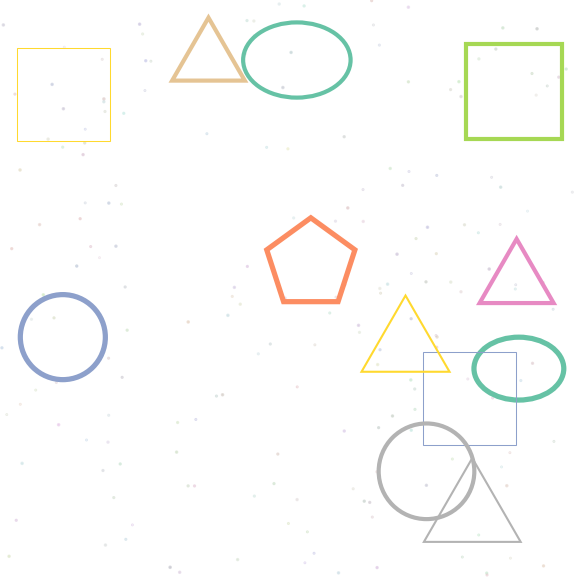[{"shape": "oval", "thickness": 2, "radius": 0.47, "center": [0.514, 0.895]}, {"shape": "oval", "thickness": 2.5, "radius": 0.39, "center": [0.898, 0.361]}, {"shape": "pentagon", "thickness": 2.5, "radius": 0.4, "center": [0.538, 0.542]}, {"shape": "square", "thickness": 0.5, "radius": 0.4, "center": [0.812, 0.309]}, {"shape": "circle", "thickness": 2.5, "radius": 0.37, "center": [0.109, 0.415]}, {"shape": "triangle", "thickness": 2, "radius": 0.37, "center": [0.895, 0.511]}, {"shape": "square", "thickness": 2, "radius": 0.41, "center": [0.89, 0.841]}, {"shape": "triangle", "thickness": 1, "radius": 0.44, "center": [0.702, 0.399]}, {"shape": "square", "thickness": 0.5, "radius": 0.4, "center": [0.11, 0.835]}, {"shape": "triangle", "thickness": 2, "radius": 0.36, "center": [0.361, 0.896]}, {"shape": "circle", "thickness": 2, "radius": 0.41, "center": [0.739, 0.183]}, {"shape": "triangle", "thickness": 1, "radius": 0.48, "center": [0.818, 0.109]}]